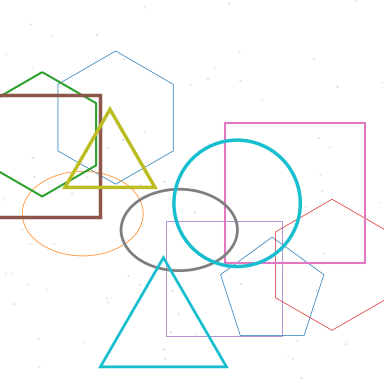[{"shape": "hexagon", "thickness": 0.5, "radius": 0.86, "center": [0.3, 0.695]}, {"shape": "pentagon", "thickness": 0.5, "radius": 0.71, "center": [0.707, 0.243]}, {"shape": "oval", "thickness": 0.5, "radius": 0.78, "center": [0.215, 0.445]}, {"shape": "hexagon", "thickness": 1.5, "radius": 0.81, "center": [0.11, 0.651]}, {"shape": "hexagon", "thickness": 0.5, "radius": 0.85, "center": [0.863, 0.312]}, {"shape": "square", "thickness": 0.5, "radius": 0.75, "center": [0.582, 0.277]}, {"shape": "square", "thickness": 2.5, "radius": 0.79, "center": [0.102, 0.595]}, {"shape": "square", "thickness": 1.5, "radius": 0.91, "center": [0.767, 0.498]}, {"shape": "oval", "thickness": 2, "radius": 0.76, "center": [0.466, 0.403]}, {"shape": "triangle", "thickness": 2.5, "radius": 0.68, "center": [0.286, 0.581]}, {"shape": "circle", "thickness": 2.5, "radius": 0.82, "center": [0.616, 0.472]}, {"shape": "triangle", "thickness": 2, "radius": 0.95, "center": [0.425, 0.142]}]